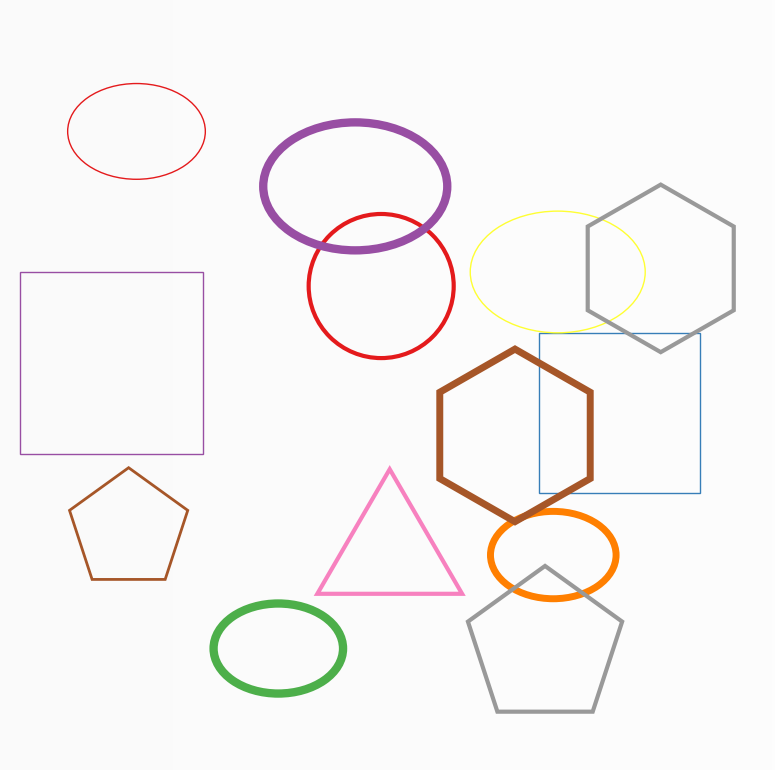[{"shape": "oval", "thickness": 0.5, "radius": 0.44, "center": [0.176, 0.829]}, {"shape": "circle", "thickness": 1.5, "radius": 0.47, "center": [0.492, 0.629]}, {"shape": "square", "thickness": 0.5, "radius": 0.52, "center": [0.8, 0.464]}, {"shape": "oval", "thickness": 3, "radius": 0.42, "center": [0.359, 0.158]}, {"shape": "oval", "thickness": 3, "radius": 0.59, "center": [0.458, 0.758]}, {"shape": "square", "thickness": 0.5, "radius": 0.59, "center": [0.144, 0.528]}, {"shape": "oval", "thickness": 2.5, "radius": 0.41, "center": [0.714, 0.279]}, {"shape": "oval", "thickness": 0.5, "radius": 0.56, "center": [0.72, 0.647]}, {"shape": "pentagon", "thickness": 1, "radius": 0.4, "center": [0.166, 0.312]}, {"shape": "hexagon", "thickness": 2.5, "radius": 0.56, "center": [0.665, 0.435]}, {"shape": "triangle", "thickness": 1.5, "radius": 0.54, "center": [0.503, 0.283]}, {"shape": "hexagon", "thickness": 1.5, "radius": 0.54, "center": [0.853, 0.651]}, {"shape": "pentagon", "thickness": 1.5, "radius": 0.52, "center": [0.703, 0.16]}]